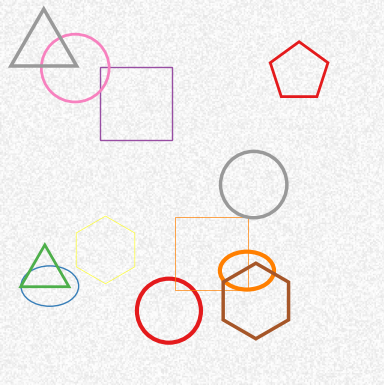[{"shape": "circle", "thickness": 3, "radius": 0.42, "center": [0.439, 0.193]}, {"shape": "pentagon", "thickness": 2, "radius": 0.39, "center": [0.777, 0.813]}, {"shape": "oval", "thickness": 1, "radius": 0.37, "center": [0.129, 0.257]}, {"shape": "triangle", "thickness": 2, "radius": 0.36, "center": [0.116, 0.292]}, {"shape": "square", "thickness": 1, "radius": 0.47, "center": [0.354, 0.731]}, {"shape": "square", "thickness": 0.5, "radius": 0.47, "center": [0.55, 0.341]}, {"shape": "oval", "thickness": 3, "radius": 0.35, "center": [0.641, 0.297]}, {"shape": "hexagon", "thickness": 0.5, "radius": 0.44, "center": [0.274, 0.351]}, {"shape": "hexagon", "thickness": 2.5, "radius": 0.49, "center": [0.665, 0.218]}, {"shape": "circle", "thickness": 2, "radius": 0.44, "center": [0.195, 0.823]}, {"shape": "triangle", "thickness": 2.5, "radius": 0.49, "center": [0.114, 0.878]}, {"shape": "circle", "thickness": 2.5, "radius": 0.43, "center": [0.659, 0.521]}]